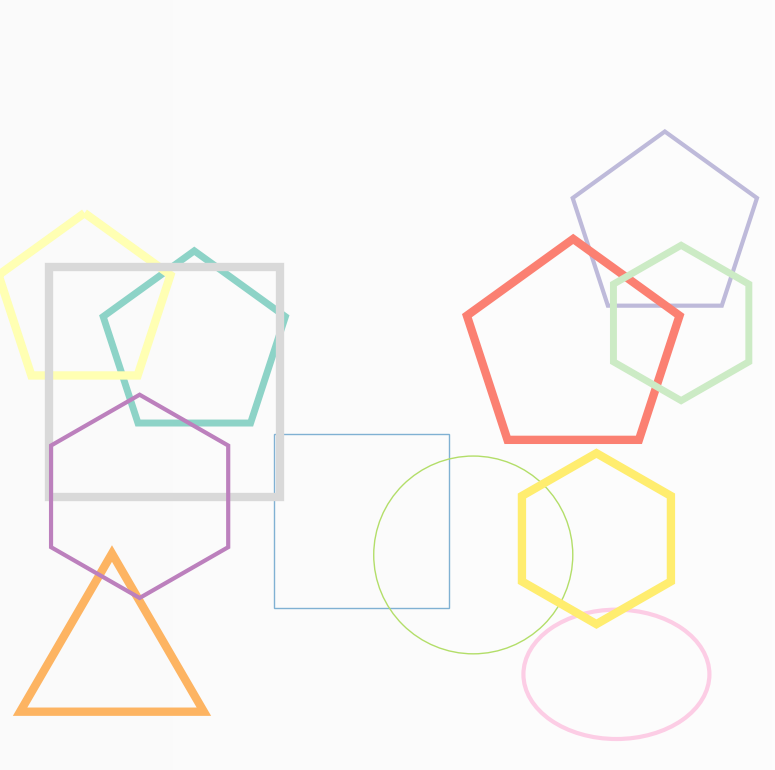[{"shape": "pentagon", "thickness": 2.5, "radius": 0.62, "center": [0.251, 0.551]}, {"shape": "pentagon", "thickness": 3, "radius": 0.58, "center": [0.109, 0.607]}, {"shape": "pentagon", "thickness": 1.5, "radius": 0.63, "center": [0.858, 0.704]}, {"shape": "pentagon", "thickness": 3, "radius": 0.72, "center": [0.74, 0.545]}, {"shape": "square", "thickness": 0.5, "radius": 0.56, "center": [0.466, 0.324]}, {"shape": "triangle", "thickness": 3, "radius": 0.68, "center": [0.144, 0.144]}, {"shape": "circle", "thickness": 0.5, "radius": 0.64, "center": [0.611, 0.279]}, {"shape": "oval", "thickness": 1.5, "radius": 0.6, "center": [0.795, 0.124]}, {"shape": "square", "thickness": 3, "radius": 0.75, "center": [0.212, 0.504]}, {"shape": "hexagon", "thickness": 1.5, "radius": 0.66, "center": [0.18, 0.355]}, {"shape": "hexagon", "thickness": 2.5, "radius": 0.5, "center": [0.879, 0.581]}, {"shape": "hexagon", "thickness": 3, "radius": 0.55, "center": [0.77, 0.3]}]